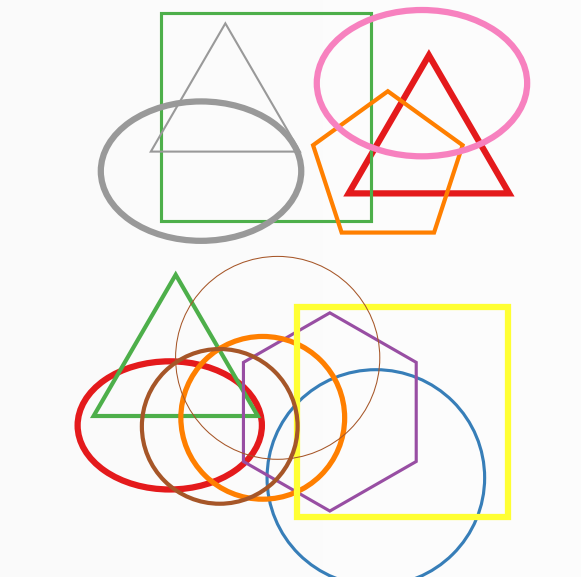[{"shape": "oval", "thickness": 3, "radius": 0.79, "center": [0.292, 0.263]}, {"shape": "triangle", "thickness": 3, "radius": 0.8, "center": [0.738, 0.744]}, {"shape": "circle", "thickness": 1.5, "radius": 0.94, "center": [0.647, 0.172]}, {"shape": "square", "thickness": 1.5, "radius": 0.9, "center": [0.458, 0.796]}, {"shape": "triangle", "thickness": 2, "radius": 0.82, "center": [0.302, 0.36]}, {"shape": "hexagon", "thickness": 1.5, "radius": 0.86, "center": [0.567, 0.286]}, {"shape": "circle", "thickness": 2.5, "radius": 0.7, "center": [0.452, 0.276]}, {"shape": "pentagon", "thickness": 2, "radius": 0.68, "center": [0.667, 0.706]}, {"shape": "square", "thickness": 3, "radius": 0.91, "center": [0.692, 0.286]}, {"shape": "circle", "thickness": 2, "radius": 0.67, "center": [0.378, 0.261]}, {"shape": "circle", "thickness": 0.5, "radius": 0.88, "center": [0.478, 0.379]}, {"shape": "oval", "thickness": 3, "radius": 0.9, "center": [0.726, 0.855]}, {"shape": "triangle", "thickness": 1, "radius": 0.74, "center": [0.388, 0.811]}, {"shape": "oval", "thickness": 3, "radius": 0.86, "center": [0.346, 0.703]}]